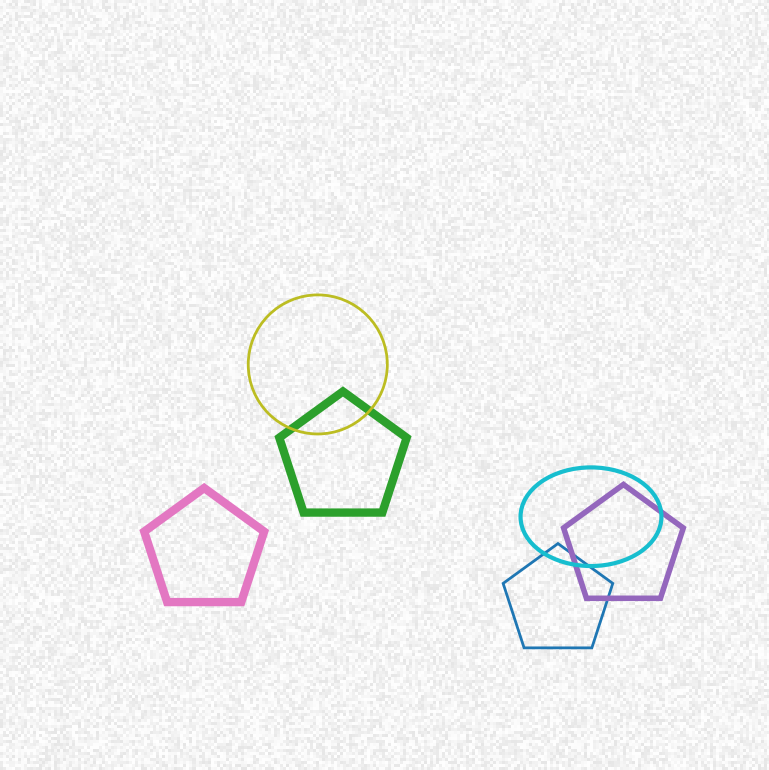[{"shape": "pentagon", "thickness": 1, "radius": 0.37, "center": [0.725, 0.219]}, {"shape": "pentagon", "thickness": 3, "radius": 0.43, "center": [0.445, 0.405]}, {"shape": "pentagon", "thickness": 2, "radius": 0.41, "center": [0.81, 0.289]}, {"shape": "pentagon", "thickness": 3, "radius": 0.41, "center": [0.265, 0.284]}, {"shape": "circle", "thickness": 1, "radius": 0.45, "center": [0.413, 0.527]}, {"shape": "oval", "thickness": 1.5, "radius": 0.46, "center": [0.768, 0.329]}]